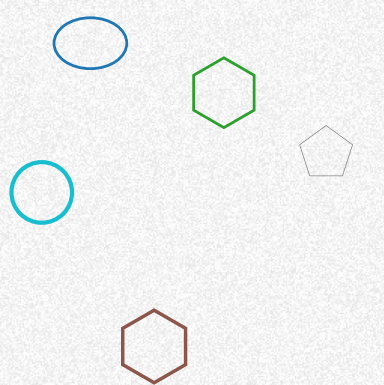[{"shape": "oval", "thickness": 2, "radius": 0.47, "center": [0.235, 0.888]}, {"shape": "hexagon", "thickness": 2, "radius": 0.45, "center": [0.582, 0.759]}, {"shape": "hexagon", "thickness": 2.5, "radius": 0.47, "center": [0.4, 0.1]}, {"shape": "pentagon", "thickness": 0.5, "radius": 0.36, "center": [0.847, 0.602]}, {"shape": "circle", "thickness": 3, "radius": 0.39, "center": [0.108, 0.5]}]